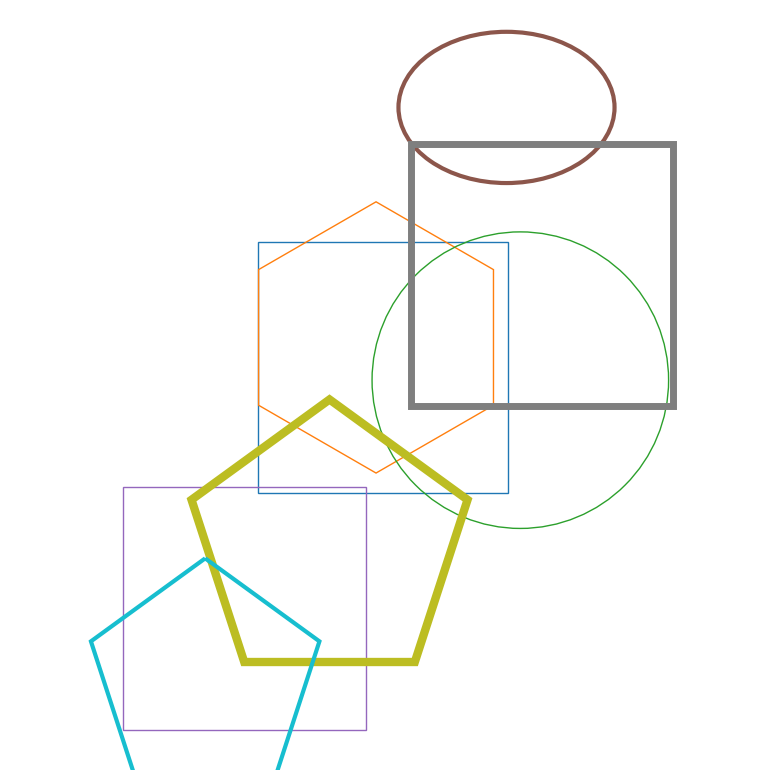[{"shape": "square", "thickness": 0.5, "radius": 0.81, "center": [0.497, 0.523]}, {"shape": "hexagon", "thickness": 0.5, "radius": 0.88, "center": [0.488, 0.562]}, {"shape": "circle", "thickness": 0.5, "radius": 0.96, "center": [0.676, 0.506]}, {"shape": "square", "thickness": 0.5, "radius": 0.79, "center": [0.317, 0.21]}, {"shape": "oval", "thickness": 1.5, "radius": 0.7, "center": [0.658, 0.86]}, {"shape": "square", "thickness": 2.5, "radius": 0.85, "center": [0.704, 0.643]}, {"shape": "pentagon", "thickness": 3, "radius": 0.94, "center": [0.428, 0.293]}, {"shape": "pentagon", "thickness": 1.5, "radius": 0.78, "center": [0.266, 0.119]}]